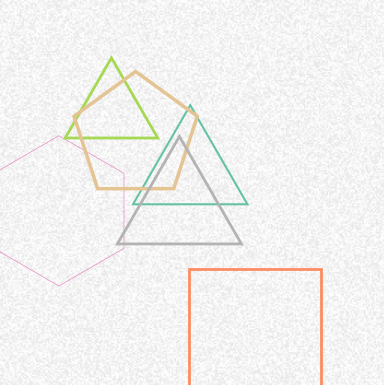[{"shape": "triangle", "thickness": 1.5, "radius": 0.86, "center": [0.494, 0.555]}, {"shape": "square", "thickness": 2, "radius": 0.86, "center": [0.662, 0.129]}, {"shape": "hexagon", "thickness": 0.5, "radius": 0.98, "center": [0.153, 0.452]}, {"shape": "triangle", "thickness": 2, "radius": 0.69, "center": [0.289, 0.711]}, {"shape": "pentagon", "thickness": 2.5, "radius": 0.84, "center": [0.352, 0.646]}, {"shape": "triangle", "thickness": 2, "radius": 0.93, "center": [0.466, 0.459]}]